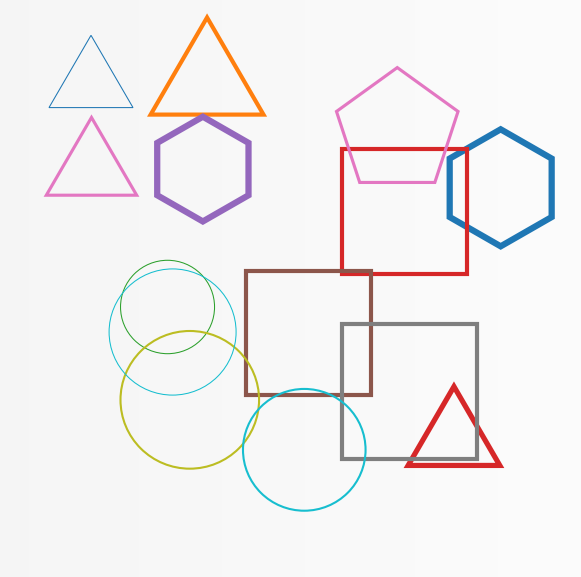[{"shape": "triangle", "thickness": 0.5, "radius": 0.42, "center": [0.157, 0.855]}, {"shape": "hexagon", "thickness": 3, "radius": 0.51, "center": [0.861, 0.674]}, {"shape": "triangle", "thickness": 2, "radius": 0.56, "center": [0.356, 0.857]}, {"shape": "circle", "thickness": 0.5, "radius": 0.4, "center": [0.288, 0.468]}, {"shape": "triangle", "thickness": 2.5, "radius": 0.46, "center": [0.781, 0.239]}, {"shape": "square", "thickness": 2, "radius": 0.54, "center": [0.696, 0.633]}, {"shape": "hexagon", "thickness": 3, "radius": 0.45, "center": [0.349, 0.706]}, {"shape": "square", "thickness": 2, "radius": 0.54, "center": [0.53, 0.423]}, {"shape": "triangle", "thickness": 1.5, "radius": 0.45, "center": [0.157, 0.706]}, {"shape": "pentagon", "thickness": 1.5, "radius": 0.55, "center": [0.683, 0.772]}, {"shape": "square", "thickness": 2, "radius": 0.58, "center": [0.705, 0.321]}, {"shape": "circle", "thickness": 1, "radius": 0.6, "center": [0.327, 0.307]}, {"shape": "circle", "thickness": 1, "radius": 0.53, "center": [0.523, 0.22]}, {"shape": "circle", "thickness": 0.5, "radius": 0.55, "center": [0.297, 0.424]}]